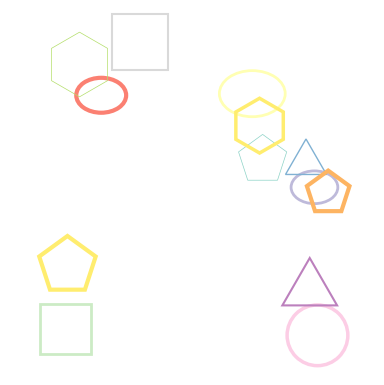[{"shape": "pentagon", "thickness": 0.5, "radius": 0.33, "center": [0.682, 0.585]}, {"shape": "oval", "thickness": 2, "radius": 0.43, "center": [0.655, 0.757]}, {"shape": "oval", "thickness": 2, "radius": 0.3, "center": [0.817, 0.514]}, {"shape": "oval", "thickness": 3, "radius": 0.32, "center": [0.263, 0.753]}, {"shape": "triangle", "thickness": 1, "radius": 0.31, "center": [0.795, 0.578]}, {"shape": "pentagon", "thickness": 3, "radius": 0.29, "center": [0.852, 0.499]}, {"shape": "hexagon", "thickness": 0.5, "radius": 0.42, "center": [0.207, 0.832]}, {"shape": "circle", "thickness": 2.5, "radius": 0.39, "center": [0.825, 0.129]}, {"shape": "square", "thickness": 1.5, "radius": 0.36, "center": [0.364, 0.891]}, {"shape": "triangle", "thickness": 1.5, "radius": 0.41, "center": [0.804, 0.248]}, {"shape": "square", "thickness": 2, "radius": 0.33, "center": [0.171, 0.146]}, {"shape": "pentagon", "thickness": 3, "radius": 0.39, "center": [0.175, 0.31]}, {"shape": "hexagon", "thickness": 2.5, "radius": 0.36, "center": [0.674, 0.674]}]